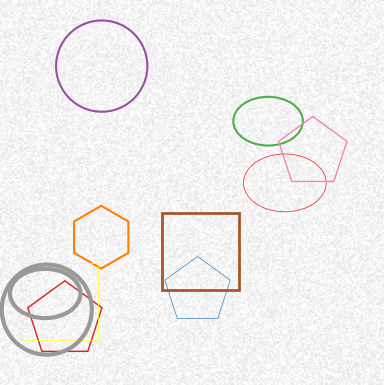[{"shape": "oval", "thickness": 0.5, "radius": 0.54, "center": [0.74, 0.525]}, {"shape": "pentagon", "thickness": 1, "radius": 0.51, "center": [0.169, 0.169]}, {"shape": "pentagon", "thickness": 0.5, "radius": 0.45, "center": [0.513, 0.245]}, {"shape": "oval", "thickness": 1.5, "radius": 0.45, "center": [0.696, 0.685]}, {"shape": "circle", "thickness": 1.5, "radius": 0.59, "center": [0.264, 0.828]}, {"shape": "hexagon", "thickness": 1.5, "radius": 0.41, "center": [0.263, 0.384]}, {"shape": "square", "thickness": 0.5, "radius": 0.5, "center": [0.155, 0.216]}, {"shape": "square", "thickness": 2, "radius": 0.5, "center": [0.521, 0.347]}, {"shape": "pentagon", "thickness": 1, "radius": 0.47, "center": [0.812, 0.604]}, {"shape": "circle", "thickness": 3, "radius": 0.58, "center": [0.122, 0.196]}, {"shape": "oval", "thickness": 3, "radius": 0.46, "center": [0.117, 0.238]}]